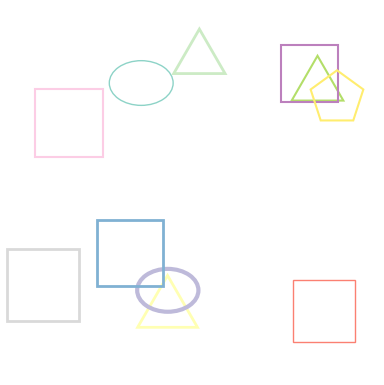[{"shape": "oval", "thickness": 1, "radius": 0.41, "center": [0.367, 0.784]}, {"shape": "triangle", "thickness": 2, "radius": 0.45, "center": [0.435, 0.195]}, {"shape": "oval", "thickness": 3, "radius": 0.4, "center": [0.436, 0.246]}, {"shape": "square", "thickness": 1, "radius": 0.4, "center": [0.843, 0.192]}, {"shape": "square", "thickness": 2, "radius": 0.43, "center": [0.337, 0.343]}, {"shape": "triangle", "thickness": 1.5, "radius": 0.39, "center": [0.825, 0.777]}, {"shape": "square", "thickness": 1.5, "radius": 0.44, "center": [0.18, 0.681]}, {"shape": "square", "thickness": 2, "radius": 0.47, "center": [0.112, 0.261]}, {"shape": "square", "thickness": 1.5, "radius": 0.37, "center": [0.803, 0.81]}, {"shape": "triangle", "thickness": 2, "radius": 0.39, "center": [0.518, 0.847]}, {"shape": "pentagon", "thickness": 1.5, "radius": 0.36, "center": [0.875, 0.745]}]